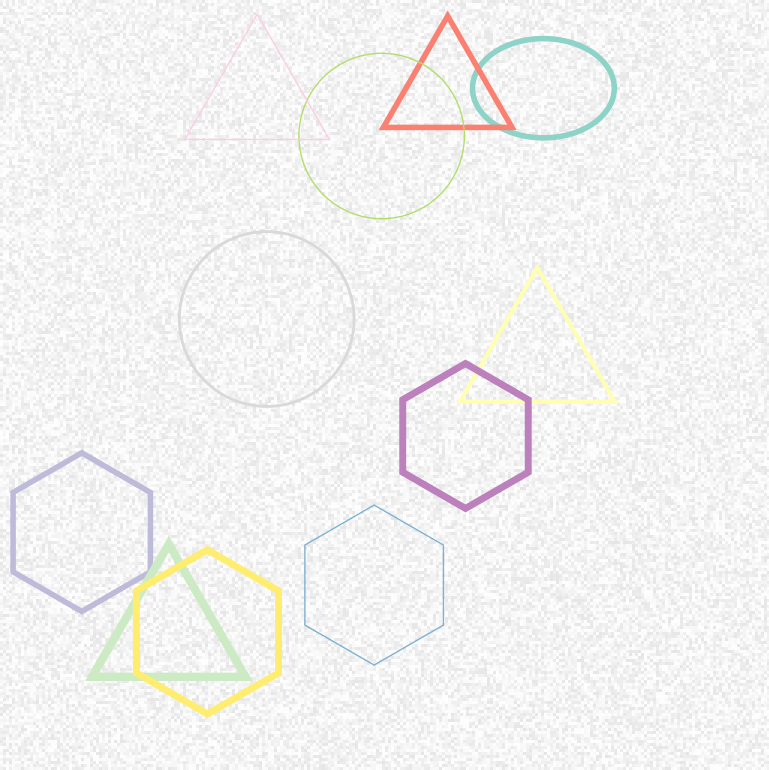[{"shape": "oval", "thickness": 2, "radius": 0.46, "center": [0.706, 0.885]}, {"shape": "triangle", "thickness": 1.5, "radius": 0.58, "center": [0.698, 0.536]}, {"shape": "hexagon", "thickness": 2, "radius": 0.51, "center": [0.106, 0.309]}, {"shape": "triangle", "thickness": 2, "radius": 0.48, "center": [0.581, 0.883]}, {"shape": "hexagon", "thickness": 0.5, "radius": 0.52, "center": [0.486, 0.24]}, {"shape": "circle", "thickness": 0.5, "radius": 0.54, "center": [0.496, 0.823]}, {"shape": "triangle", "thickness": 0.5, "radius": 0.54, "center": [0.334, 0.873]}, {"shape": "circle", "thickness": 1, "radius": 0.57, "center": [0.346, 0.586]}, {"shape": "hexagon", "thickness": 2.5, "radius": 0.47, "center": [0.605, 0.434]}, {"shape": "triangle", "thickness": 3, "radius": 0.57, "center": [0.219, 0.178]}, {"shape": "hexagon", "thickness": 2.5, "radius": 0.53, "center": [0.269, 0.179]}]